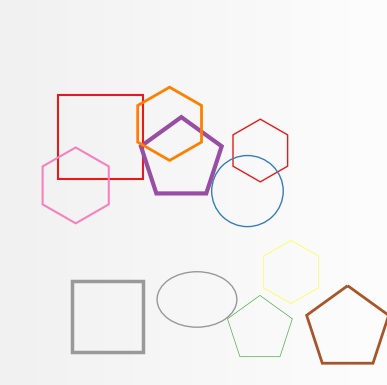[{"shape": "square", "thickness": 1.5, "radius": 0.54, "center": [0.26, 0.643]}, {"shape": "hexagon", "thickness": 1, "radius": 0.41, "center": [0.672, 0.609]}, {"shape": "circle", "thickness": 1, "radius": 0.46, "center": [0.639, 0.504]}, {"shape": "pentagon", "thickness": 0.5, "radius": 0.44, "center": [0.671, 0.145]}, {"shape": "pentagon", "thickness": 3, "radius": 0.55, "center": [0.468, 0.586]}, {"shape": "hexagon", "thickness": 2, "radius": 0.48, "center": [0.438, 0.678]}, {"shape": "hexagon", "thickness": 0.5, "radius": 0.41, "center": [0.751, 0.294]}, {"shape": "pentagon", "thickness": 2, "radius": 0.56, "center": [0.897, 0.147]}, {"shape": "hexagon", "thickness": 1.5, "radius": 0.49, "center": [0.195, 0.518]}, {"shape": "square", "thickness": 2.5, "radius": 0.46, "center": [0.276, 0.178]}, {"shape": "oval", "thickness": 1, "radius": 0.51, "center": [0.508, 0.222]}]